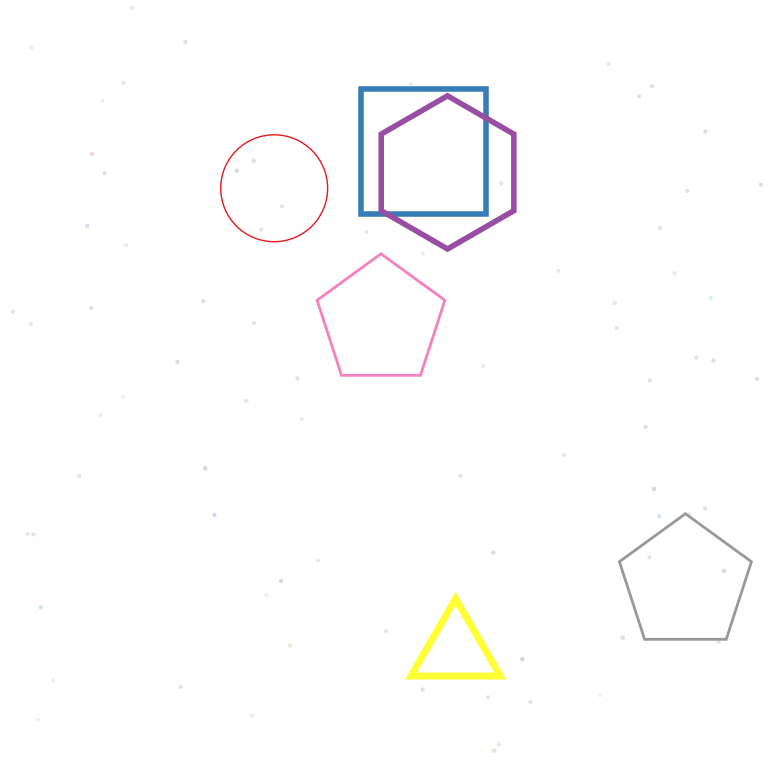[{"shape": "circle", "thickness": 0.5, "radius": 0.35, "center": [0.356, 0.756]}, {"shape": "square", "thickness": 2, "radius": 0.41, "center": [0.55, 0.803]}, {"shape": "hexagon", "thickness": 2, "radius": 0.5, "center": [0.581, 0.776]}, {"shape": "triangle", "thickness": 2.5, "radius": 0.33, "center": [0.592, 0.156]}, {"shape": "pentagon", "thickness": 1, "radius": 0.44, "center": [0.495, 0.583]}, {"shape": "pentagon", "thickness": 1, "radius": 0.45, "center": [0.89, 0.243]}]